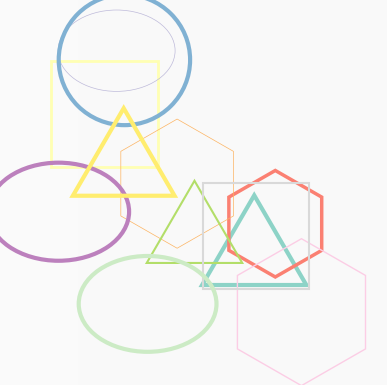[{"shape": "triangle", "thickness": 3, "radius": 0.78, "center": [0.656, 0.337]}, {"shape": "square", "thickness": 2, "radius": 0.69, "center": [0.271, 0.704]}, {"shape": "oval", "thickness": 0.5, "radius": 0.75, "center": [0.301, 0.868]}, {"shape": "hexagon", "thickness": 2.5, "radius": 0.69, "center": [0.71, 0.419]}, {"shape": "circle", "thickness": 3, "radius": 0.85, "center": [0.321, 0.844]}, {"shape": "hexagon", "thickness": 0.5, "radius": 0.84, "center": [0.457, 0.523]}, {"shape": "triangle", "thickness": 1.5, "radius": 0.71, "center": [0.502, 0.388]}, {"shape": "hexagon", "thickness": 1, "radius": 0.95, "center": [0.778, 0.189]}, {"shape": "square", "thickness": 1.5, "radius": 0.69, "center": [0.66, 0.387]}, {"shape": "oval", "thickness": 3, "radius": 0.91, "center": [0.151, 0.45]}, {"shape": "oval", "thickness": 3, "radius": 0.89, "center": [0.381, 0.211]}, {"shape": "triangle", "thickness": 3, "radius": 0.76, "center": [0.319, 0.567]}]